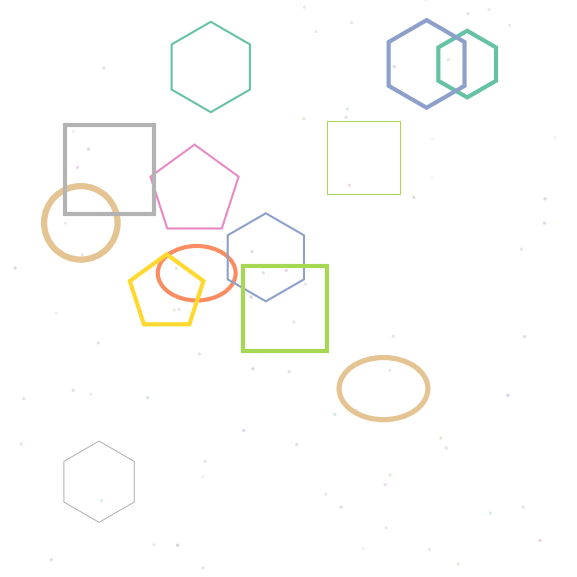[{"shape": "hexagon", "thickness": 1, "radius": 0.39, "center": [0.365, 0.883]}, {"shape": "hexagon", "thickness": 2, "radius": 0.29, "center": [0.809, 0.888]}, {"shape": "oval", "thickness": 2, "radius": 0.34, "center": [0.341, 0.526]}, {"shape": "hexagon", "thickness": 2, "radius": 0.38, "center": [0.739, 0.888]}, {"shape": "hexagon", "thickness": 1, "radius": 0.38, "center": [0.46, 0.554]}, {"shape": "pentagon", "thickness": 1, "radius": 0.4, "center": [0.337, 0.668]}, {"shape": "square", "thickness": 0.5, "radius": 0.32, "center": [0.629, 0.727]}, {"shape": "square", "thickness": 2, "radius": 0.37, "center": [0.493, 0.464]}, {"shape": "pentagon", "thickness": 2, "radius": 0.34, "center": [0.289, 0.492]}, {"shape": "oval", "thickness": 2.5, "radius": 0.38, "center": [0.664, 0.326]}, {"shape": "circle", "thickness": 3, "radius": 0.32, "center": [0.14, 0.613]}, {"shape": "hexagon", "thickness": 0.5, "radius": 0.35, "center": [0.172, 0.165]}, {"shape": "square", "thickness": 2, "radius": 0.38, "center": [0.19, 0.706]}]